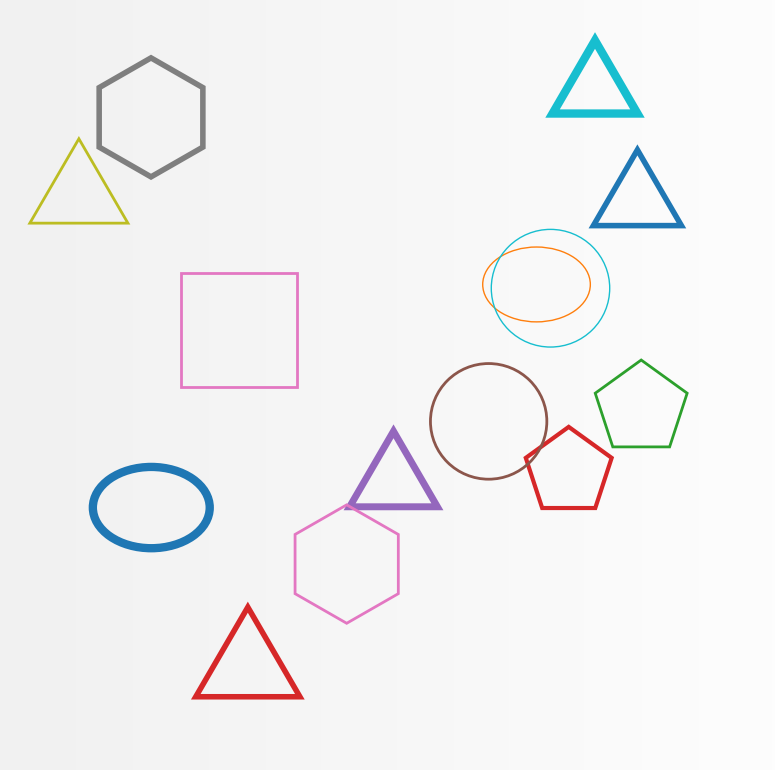[{"shape": "oval", "thickness": 3, "radius": 0.38, "center": [0.195, 0.341]}, {"shape": "triangle", "thickness": 2, "radius": 0.33, "center": [0.822, 0.74]}, {"shape": "oval", "thickness": 0.5, "radius": 0.35, "center": [0.692, 0.631]}, {"shape": "pentagon", "thickness": 1, "radius": 0.31, "center": [0.827, 0.47]}, {"shape": "triangle", "thickness": 2, "radius": 0.39, "center": [0.32, 0.134]}, {"shape": "pentagon", "thickness": 1.5, "radius": 0.29, "center": [0.734, 0.387]}, {"shape": "triangle", "thickness": 2.5, "radius": 0.33, "center": [0.508, 0.375]}, {"shape": "circle", "thickness": 1, "radius": 0.38, "center": [0.631, 0.453]}, {"shape": "hexagon", "thickness": 1, "radius": 0.38, "center": [0.447, 0.267]}, {"shape": "square", "thickness": 1, "radius": 0.37, "center": [0.308, 0.571]}, {"shape": "hexagon", "thickness": 2, "radius": 0.39, "center": [0.195, 0.848]}, {"shape": "triangle", "thickness": 1, "radius": 0.37, "center": [0.102, 0.747]}, {"shape": "circle", "thickness": 0.5, "radius": 0.38, "center": [0.71, 0.626]}, {"shape": "triangle", "thickness": 3, "radius": 0.32, "center": [0.768, 0.884]}]